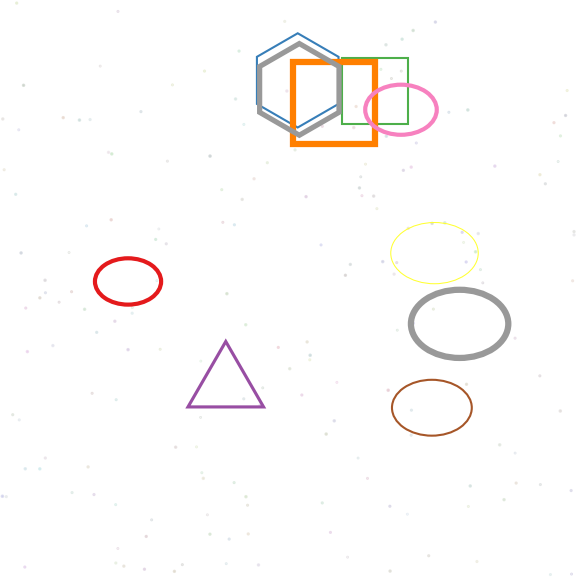[{"shape": "oval", "thickness": 2, "radius": 0.29, "center": [0.222, 0.512]}, {"shape": "hexagon", "thickness": 1, "radius": 0.41, "center": [0.516, 0.86]}, {"shape": "square", "thickness": 1, "radius": 0.29, "center": [0.649, 0.842]}, {"shape": "triangle", "thickness": 1.5, "radius": 0.38, "center": [0.391, 0.332]}, {"shape": "square", "thickness": 3, "radius": 0.36, "center": [0.579, 0.82]}, {"shape": "oval", "thickness": 0.5, "radius": 0.38, "center": [0.752, 0.561]}, {"shape": "oval", "thickness": 1, "radius": 0.35, "center": [0.748, 0.293]}, {"shape": "oval", "thickness": 2, "radius": 0.31, "center": [0.694, 0.809]}, {"shape": "hexagon", "thickness": 2.5, "radius": 0.4, "center": [0.518, 0.844]}, {"shape": "oval", "thickness": 3, "radius": 0.42, "center": [0.796, 0.438]}]